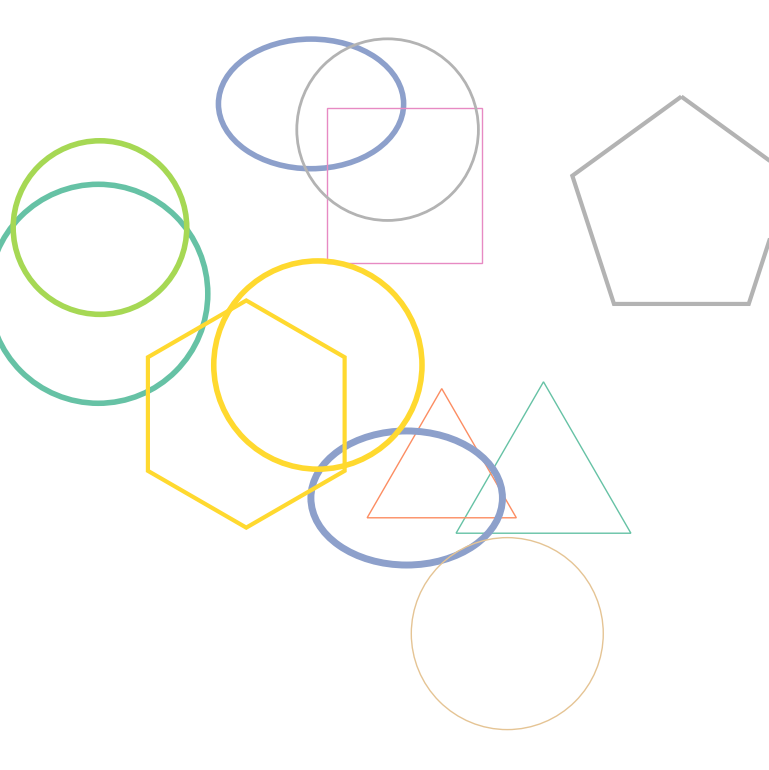[{"shape": "circle", "thickness": 2, "radius": 0.71, "center": [0.128, 0.618]}, {"shape": "triangle", "thickness": 0.5, "radius": 0.66, "center": [0.706, 0.373]}, {"shape": "triangle", "thickness": 0.5, "radius": 0.56, "center": [0.574, 0.383]}, {"shape": "oval", "thickness": 2.5, "radius": 0.62, "center": [0.528, 0.353]}, {"shape": "oval", "thickness": 2, "radius": 0.6, "center": [0.404, 0.865]}, {"shape": "square", "thickness": 0.5, "radius": 0.5, "center": [0.525, 0.759]}, {"shape": "circle", "thickness": 2, "radius": 0.56, "center": [0.13, 0.704]}, {"shape": "hexagon", "thickness": 1.5, "radius": 0.74, "center": [0.32, 0.462]}, {"shape": "circle", "thickness": 2, "radius": 0.68, "center": [0.413, 0.526]}, {"shape": "circle", "thickness": 0.5, "radius": 0.62, "center": [0.659, 0.177]}, {"shape": "pentagon", "thickness": 1.5, "radius": 0.74, "center": [0.885, 0.726]}, {"shape": "circle", "thickness": 1, "radius": 0.59, "center": [0.503, 0.832]}]